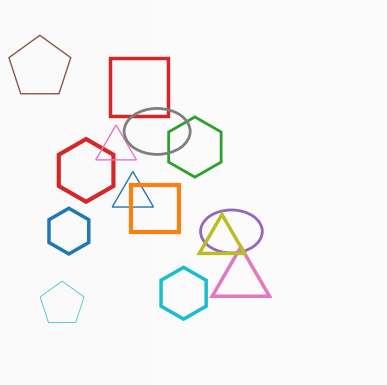[{"shape": "triangle", "thickness": 1, "radius": 0.31, "center": [0.343, 0.493]}, {"shape": "hexagon", "thickness": 2.5, "radius": 0.3, "center": [0.178, 0.4]}, {"shape": "square", "thickness": 3, "radius": 0.31, "center": [0.4, 0.458]}, {"shape": "hexagon", "thickness": 2, "radius": 0.39, "center": [0.503, 0.618]}, {"shape": "square", "thickness": 2.5, "radius": 0.37, "center": [0.358, 0.774]}, {"shape": "hexagon", "thickness": 3, "radius": 0.41, "center": [0.222, 0.557]}, {"shape": "oval", "thickness": 2, "radius": 0.4, "center": [0.597, 0.399]}, {"shape": "pentagon", "thickness": 1, "radius": 0.42, "center": [0.103, 0.824]}, {"shape": "triangle", "thickness": 2.5, "radius": 0.43, "center": [0.622, 0.273]}, {"shape": "triangle", "thickness": 1, "radius": 0.3, "center": [0.3, 0.615]}, {"shape": "oval", "thickness": 2, "radius": 0.43, "center": [0.406, 0.659]}, {"shape": "triangle", "thickness": 2.5, "radius": 0.34, "center": [0.573, 0.375]}, {"shape": "pentagon", "thickness": 0.5, "radius": 0.3, "center": [0.16, 0.21]}, {"shape": "hexagon", "thickness": 2.5, "radius": 0.34, "center": [0.474, 0.238]}]